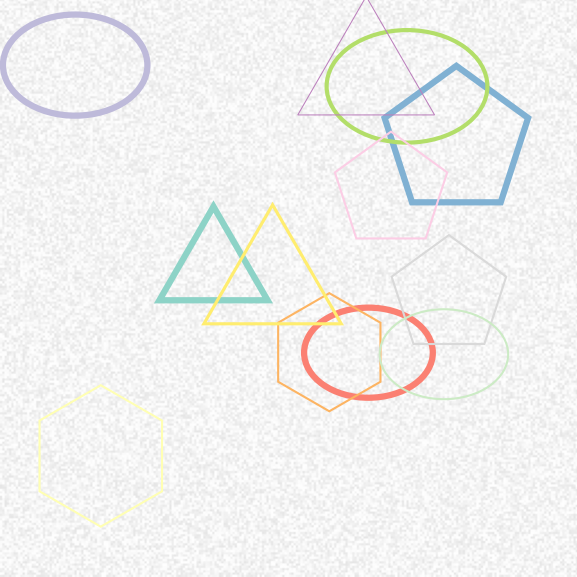[{"shape": "triangle", "thickness": 3, "radius": 0.54, "center": [0.37, 0.533]}, {"shape": "hexagon", "thickness": 1, "radius": 0.61, "center": [0.175, 0.21]}, {"shape": "oval", "thickness": 3, "radius": 0.63, "center": [0.13, 0.886]}, {"shape": "oval", "thickness": 3, "radius": 0.56, "center": [0.638, 0.388]}, {"shape": "pentagon", "thickness": 3, "radius": 0.65, "center": [0.79, 0.754]}, {"shape": "hexagon", "thickness": 1, "radius": 0.51, "center": [0.57, 0.389]}, {"shape": "oval", "thickness": 2, "radius": 0.7, "center": [0.705, 0.85]}, {"shape": "pentagon", "thickness": 1, "radius": 0.51, "center": [0.677, 0.669]}, {"shape": "pentagon", "thickness": 1, "radius": 0.52, "center": [0.777, 0.488]}, {"shape": "triangle", "thickness": 0.5, "radius": 0.68, "center": [0.634, 0.869]}, {"shape": "oval", "thickness": 1, "radius": 0.56, "center": [0.769, 0.386]}, {"shape": "triangle", "thickness": 1.5, "radius": 0.69, "center": [0.472, 0.507]}]